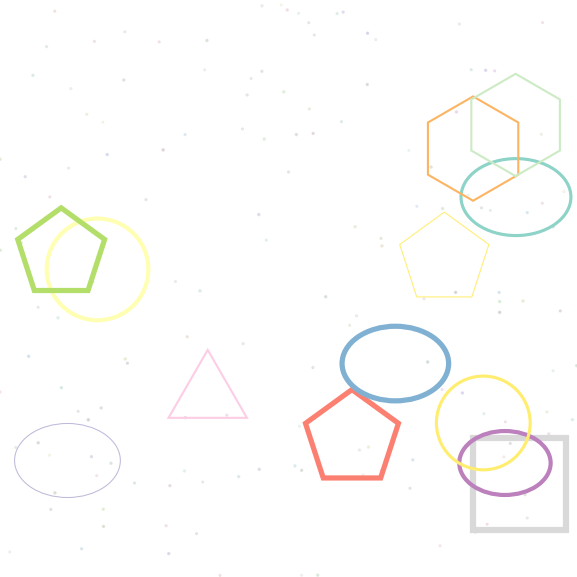[{"shape": "oval", "thickness": 1.5, "radius": 0.48, "center": [0.893, 0.658]}, {"shape": "circle", "thickness": 2, "radius": 0.44, "center": [0.169, 0.533]}, {"shape": "oval", "thickness": 0.5, "radius": 0.46, "center": [0.117, 0.202]}, {"shape": "pentagon", "thickness": 2.5, "radius": 0.42, "center": [0.609, 0.24]}, {"shape": "oval", "thickness": 2.5, "radius": 0.46, "center": [0.685, 0.37]}, {"shape": "hexagon", "thickness": 1, "radius": 0.45, "center": [0.819, 0.742]}, {"shape": "pentagon", "thickness": 2.5, "radius": 0.4, "center": [0.106, 0.56]}, {"shape": "triangle", "thickness": 1, "radius": 0.39, "center": [0.36, 0.315]}, {"shape": "square", "thickness": 3, "radius": 0.4, "center": [0.9, 0.161]}, {"shape": "oval", "thickness": 2, "radius": 0.4, "center": [0.874, 0.197]}, {"shape": "hexagon", "thickness": 1, "radius": 0.44, "center": [0.893, 0.783]}, {"shape": "pentagon", "thickness": 0.5, "radius": 0.41, "center": [0.769, 0.551]}, {"shape": "circle", "thickness": 1.5, "radius": 0.41, "center": [0.837, 0.267]}]